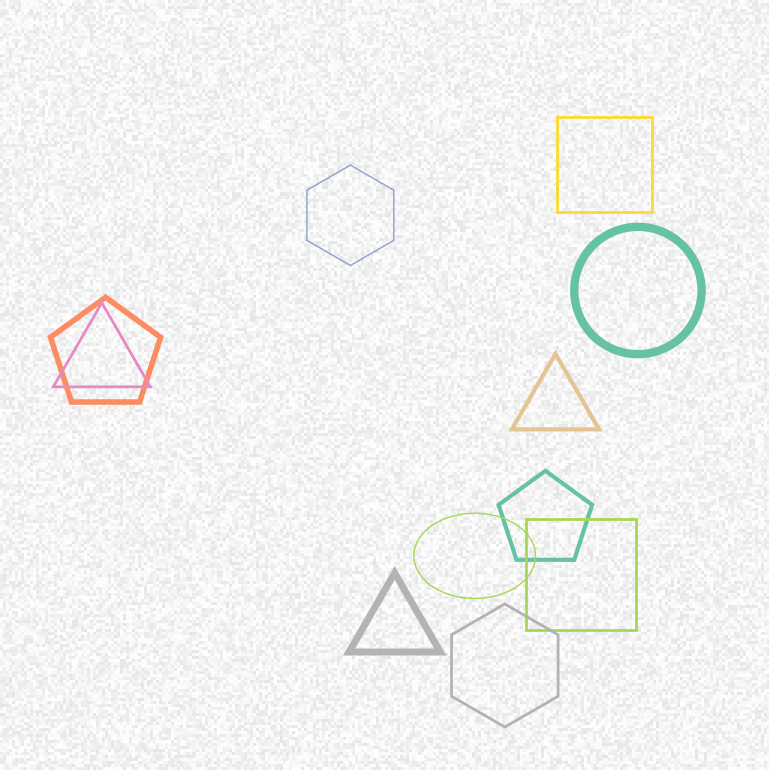[{"shape": "circle", "thickness": 3, "radius": 0.41, "center": [0.828, 0.623]}, {"shape": "pentagon", "thickness": 1.5, "radius": 0.32, "center": [0.708, 0.325]}, {"shape": "pentagon", "thickness": 2, "radius": 0.38, "center": [0.137, 0.539]}, {"shape": "hexagon", "thickness": 0.5, "radius": 0.33, "center": [0.455, 0.72]}, {"shape": "triangle", "thickness": 1, "radius": 0.36, "center": [0.132, 0.534]}, {"shape": "oval", "thickness": 0.5, "radius": 0.4, "center": [0.616, 0.278]}, {"shape": "square", "thickness": 1, "radius": 0.36, "center": [0.755, 0.254]}, {"shape": "square", "thickness": 1, "radius": 0.31, "center": [0.785, 0.786]}, {"shape": "triangle", "thickness": 1.5, "radius": 0.33, "center": [0.721, 0.475]}, {"shape": "hexagon", "thickness": 1, "radius": 0.4, "center": [0.656, 0.136]}, {"shape": "triangle", "thickness": 2.5, "radius": 0.34, "center": [0.513, 0.187]}]